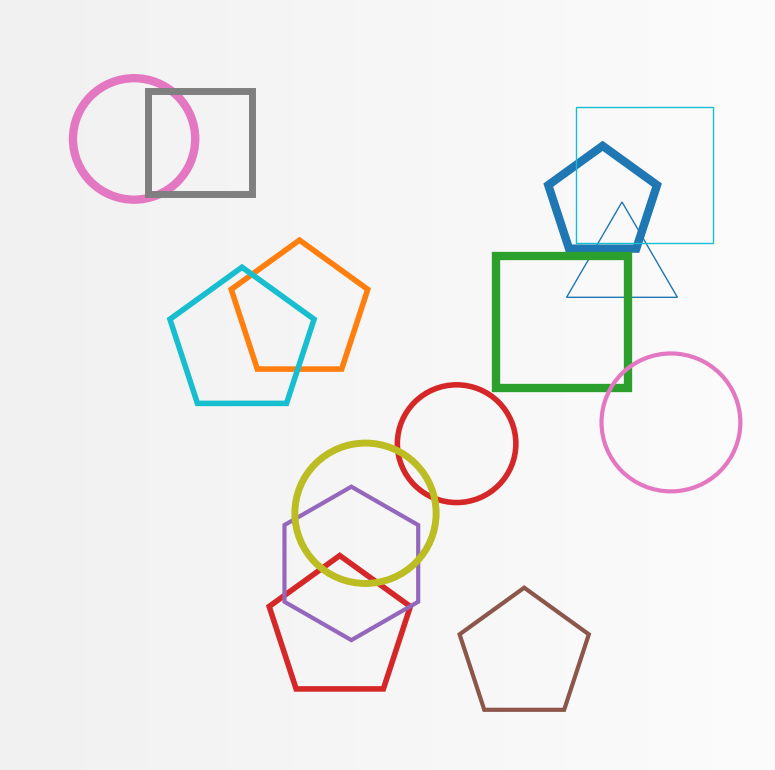[{"shape": "triangle", "thickness": 0.5, "radius": 0.41, "center": [0.803, 0.655]}, {"shape": "pentagon", "thickness": 3, "radius": 0.37, "center": [0.778, 0.737]}, {"shape": "pentagon", "thickness": 2, "radius": 0.46, "center": [0.386, 0.596]}, {"shape": "square", "thickness": 3, "radius": 0.43, "center": [0.725, 0.582]}, {"shape": "circle", "thickness": 2, "radius": 0.38, "center": [0.589, 0.424]}, {"shape": "pentagon", "thickness": 2, "radius": 0.48, "center": [0.438, 0.183]}, {"shape": "hexagon", "thickness": 1.5, "radius": 0.5, "center": [0.453, 0.268]}, {"shape": "pentagon", "thickness": 1.5, "radius": 0.44, "center": [0.676, 0.149]}, {"shape": "circle", "thickness": 3, "radius": 0.39, "center": [0.173, 0.82]}, {"shape": "circle", "thickness": 1.5, "radius": 0.45, "center": [0.866, 0.451]}, {"shape": "square", "thickness": 2.5, "radius": 0.34, "center": [0.258, 0.815]}, {"shape": "circle", "thickness": 2.5, "radius": 0.46, "center": [0.472, 0.333]}, {"shape": "pentagon", "thickness": 2, "radius": 0.49, "center": [0.312, 0.555]}, {"shape": "square", "thickness": 0.5, "radius": 0.44, "center": [0.831, 0.773]}]